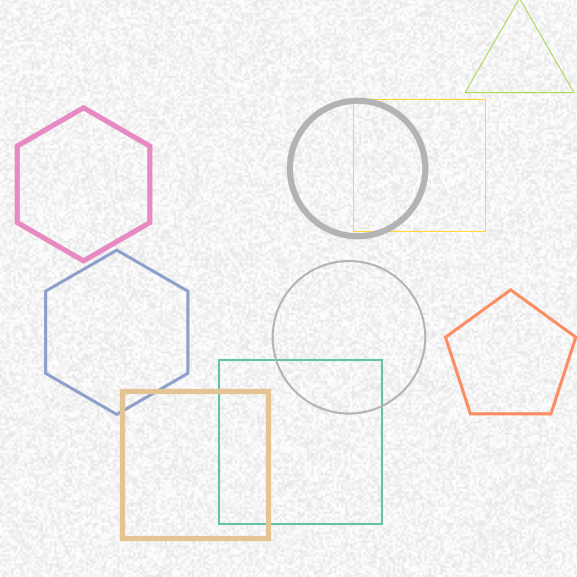[{"shape": "square", "thickness": 1, "radius": 0.71, "center": [0.52, 0.234]}, {"shape": "pentagon", "thickness": 1.5, "radius": 0.59, "center": [0.884, 0.379]}, {"shape": "hexagon", "thickness": 1.5, "radius": 0.71, "center": [0.202, 0.424]}, {"shape": "hexagon", "thickness": 2.5, "radius": 0.66, "center": [0.145, 0.68]}, {"shape": "triangle", "thickness": 0.5, "radius": 0.54, "center": [0.9, 0.893]}, {"shape": "square", "thickness": 0.5, "radius": 0.57, "center": [0.725, 0.713]}, {"shape": "square", "thickness": 2.5, "radius": 0.63, "center": [0.337, 0.195]}, {"shape": "circle", "thickness": 1, "radius": 0.66, "center": [0.604, 0.415]}, {"shape": "circle", "thickness": 3, "radius": 0.59, "center": [0.619, 0.707]}]